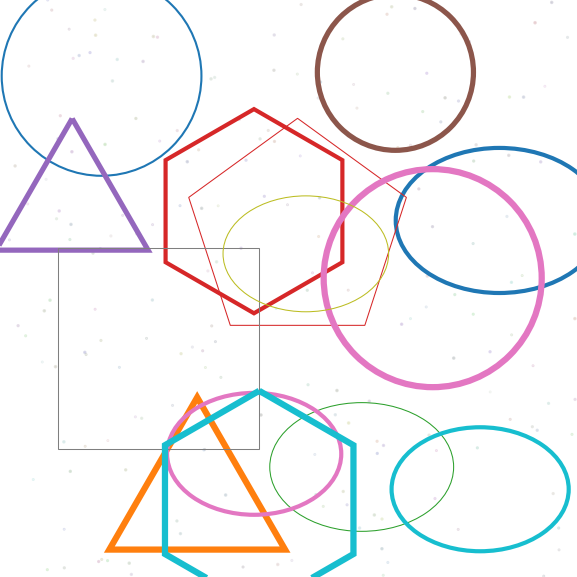[{"shape": "circle", "thickness": 1, "radius": 0.86, "center": [0.176, 0.868]}, {"shape": "oval", "thickness": 2, "radius": 0.9, "center": [0.865, 0.617]}, {"shape": "triangle", "thickness": 3, "radius": 0.88, "center": [0.341, 0.135]}, {"shape": "oval", "thickness": 0.5, "radius": 0.8, "center": [0.626, 0.191]}, {"shape": "pentagon", "thickness": 0.5, "radius": 0.99, "center": [0.515, 0.596]}, {"shape": "hexagon", "thickness": 2, "radius": 0.88, "center": [0.44, 0.633]}, {"shape": "triangle", "thickness": 2.5, "radius": 0.76, "center": [0.125, 0.642]}, {"shape": "circle", "thickness": 2.5, "radius": 0.68, "center": [0.685, 0.874]}, {"shape": "oval", "thickness": 2, "radius": 0.75, "center": [0.44, 0.213]}, {"shape": "circle", "thickness": 3, "radius": 0.94, "center": [0.749, 0.518]}, {"shape": "square", "thickness": 0.5, "radius": 0.87, "center": [0.274, 0.396]}, {"shape": "oval", "thickness": 0.5, "radius": 0.72, "center": [0.53, 0.56]}, {"shape": "hexagon", "thickness": 3, "radius": 0.94, "center": [0.449, 0.134]}, {"shape": "oval", "thickness": 2, "radius": 0.77, "center": [0.831, 0.152]}]